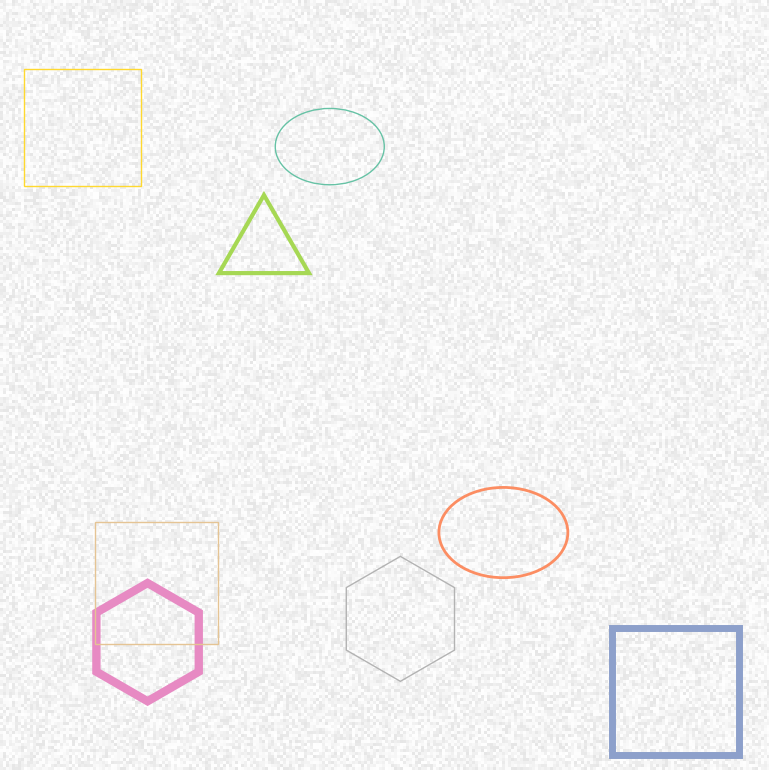[{"shape": "oval", "thickness": 0.5, "radius": 0.35, "center": [0.428, 0.81]}, {"shape": "oval", "thickness": 1, "radius": 0.42, "center": [0.654, 0.308]}, {"shape": "square", "thickness": 2.5, "radius": 0.41, "center": [0.878, 0.102]}, {"shape": "hexagon", "thickness": 3, "radius": 0.38, "center": [0.192, 0.166]}, {"shape": "triangle", "thickness": 1.5, "radius": 0.34, "center": [0.343, 0.679]}, {"shape": "square", "thickness": 0.5, "radius": 0.38, "center": [0.108, 0.834]}, {"shape": "square", "thickness": 0.5, "radius": 0.4, "center": [0.203, 0.243]}, {"shape": "hexagon", "thickness": 0.5, "radius": 0.41, "center": [0.52, 0.196]}]